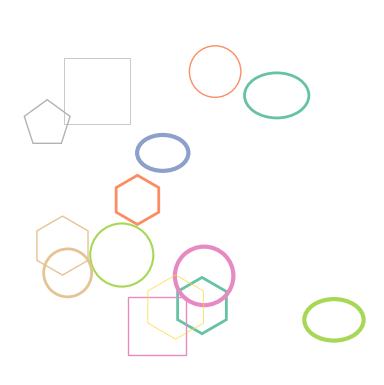[{"shape": "hexagon", "thickness": 2, "radius": 0.37, "center": [0.525, 0.206]}, {"shape": "oval", "thickness": 2, "radius": 0.42, "center": [0.719, 0.752]}, {"shape": "circle", "thickness": 1, "radius": 0.33, "center": [0.559, 0.814]}, {"shape": "hexagon", "thickness": 2, "radius": 0.32, "center": [0.357, 0.481]}, {"shape": "oval", "thickness": 3, "radius": 0.33, "center": [0.423, 0.603]}, {"shape": "square", "thickness": 1, "radius": 0.38, "center": [0.407, 0.152]}, {"shape": "circle", "thickness": 3, "radius": 0.38, "center": [0.53, 0.283]}, {"shape": "oval", "thickness": 3, "radius": 0.38, "center": [0.867, 0.169]}, {"shape": "circle", "thickness": 1.5, "radius": 0.41, "center": [0.316, 0.338]}, {"shape": "hexagon", "thickness": 0.5, "radius": 0.42, "center": [0.456, 0.203]}, {"shape": "hexagon", "thickness": 1, "radius": 0.38, "center": [0.162, 0.362]}, {"shape": "circle", "thickness": 2, "radius": 0.31, "center": [0.176, 0.291]}, {"shape": "square", "thickness": 0.5, "radius": 0.43, "center": [0.252, 0.764]}, {"shape": "pentagon", "thickness": 1, "radius": 0.31, "center": [0.123, 0.678]}]